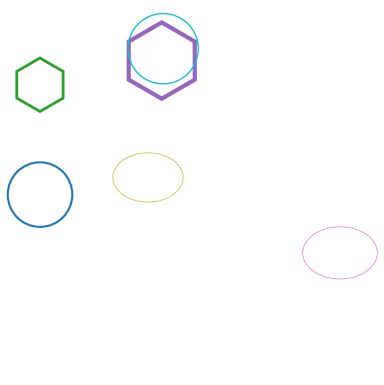[{"shape": "circle", "thickness": 1.5, "radius": 0.42, "center": [0.104, 0.495]}, {"shape": "hexagon", "thickness": 2, "radius": 0.35, "center": [0.104, 0.78]}, {"shape": "hexagon", "thickness": 3, "radius": 0.5, "center": [0.42, 0.843]}, {"shape": "oval", "thickness": 0.5, "radius": 0.48, "center": [0.883, 0.343]}, {"shape": "oval", "thickness": 0.5, "radius": 0.46, "center": [0.384, 0.539]}, {"shape": "circle", "thickness": 1, "radius": 0.46, "center": [0.424, 0.873]}]